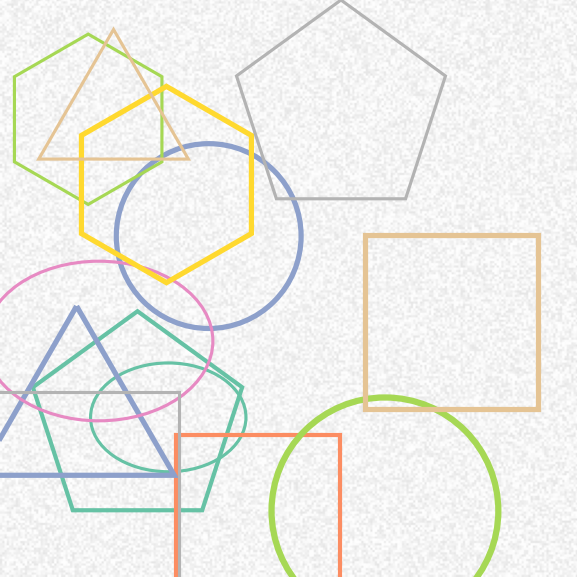[{"shape": "pentagon", "thickness": 2, "radius": 0.95, "center": [0.238, 0.27]}, {"shape": "oval", "thickness": 1.5, "radius": 0.67, "center": [0.291, 0.276]}, {"shape": "square", "thickness": 2, "radius": 0.71, "center": [0.446, 0.104]}, {"shape": "circle", "thickness": 2.5, "radius": 0.8, "center": [0.361, 0.59]}, {"shape": "triangle", "thickness": 2.5, "radius": 0.98, "center": [0.133, 0.274]}, {"shape": "oval", "thickness": 1.5, "radius": 0.99, "center": [0.171, 0.409]}, {"shape": "hexagon", "thickness": 1.5, "radius": 0.74, "center": [0.153, 0.793]}, {"shape": "circle", "thickness": 3, "radius": 0.98, "center": [0.667, 0.115]}, {"shape": "hexagon", "thickness": 2.5, "radius": 0.85, "center": [0.288, 0.68]}, {"shape": "triangle", "thickness": 1.5, "radius": 0.75, "center": [0.197, 0.798]}, {"shape": "square", "thickness": 2.5, "radius": 0.75, "center": [0.782, 0.441]}, {"shape": "pentagon", "thickness": 1.5, "radius": 0.95, "center": [0.59, 0.809]}, {"shape": "square", "thickness": 1.5, "radius": 0.81, "center": [0.149, 0.159]}]